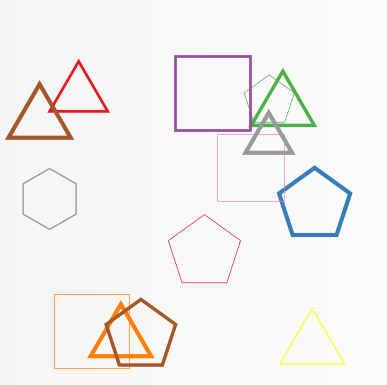[{"shape": "triangle", "thickness": 2, "radius": 0.43, "center": [0.203, 0.754]}, {"shape": "pentagon", "thickness": 0.5, "radius": 0.49, "center": [0.528, 0.345]}, {"shape": "pentagon", "thickness": 3, "radius": 0.48, "center": [0.812, 0.468]}, {"shape": "pentagon", "thickness": 0.5, "radius": 0.34, "center": [0.695, 0.738]}, {"shape": "triangle", "thickness": 2.5, "radius": 0.47, "center": [0.73, 0.721]}, {"shape": "square", "thickness": 2, "radius": 0.48, "center": [0.547, 0.758]}, {"shape": "square", "thickness": 0.5, "radius": 0.48, "center": [0.235, 0.139]}, {"shape": "triangle", "thickness": 3, "radius": 0.45, "center": [0.312, 0.12]}, {"shape": "triangle", "thickness": 1, "radius": 0.48, "center": [0.806, 0.103]}, {"shape": "triangle", "thickness": 3, "radius": 0.46, "center": [0.102, 0.689]}, {"shape": "pentagon", "thickness": 2.5, "radius": 0.47, "center": [0.364, 0.128]}, {"shape": "square", "thickness": 0.5, "radius": 0.43, "center": [0.646, 0.564]}, {"shape": "hexagon", "thickness": 1, "radius": 0.39, "center": [0.128, 0.483]}, {"shape": "triangle", "thickness": 3, "radius": 0.35, "center": [0.694, 0.638]}]